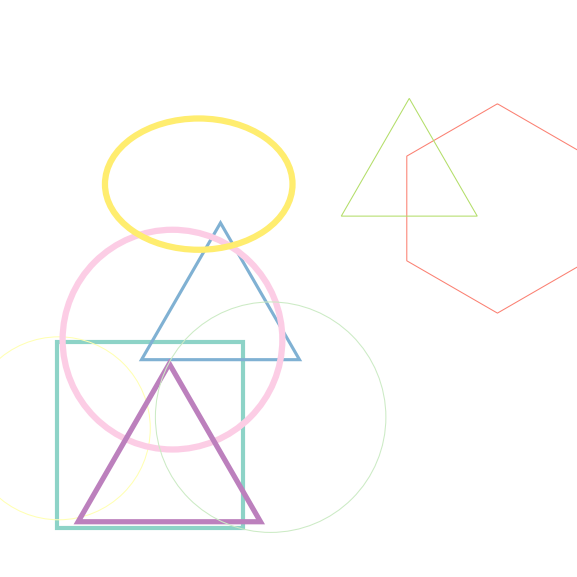[{"shape": "square", "thickness": 2, "radius": 0.81, "center": [0.26, 0.246]}, {"shape": "circle", "thickness": 0.5, "radius": 0.79, "center": [0.102, 0.257]}, {"shape": "hexagon", "thickness": 0.5, "radius": 0.91, "center": [0.861, 0.638]}, {"shape": "triangle", "thickness": 1.5, "radius": 0.79, "center": [0.382, 0.455]}, {"shape": "triangle", "thickness": 0.5, "radius": 0.68, "center": [0.709, 0.693]}, {"shape": "circle", "thickness": 3, "radius": 0.95, "center": [0.299, 0.411]}, {"shape": "triangle", "thickness": 2.5, "radius": 0.91, "center": [0.293, 0.187]}, {"shape": "circle", "thickness": 0.5, "radius": 1.0, "center": [0.469, 0.277]}, {"shape": "oval", "thickness": 3, "radius": 0.81, "center": [0.344, 0.68]}]